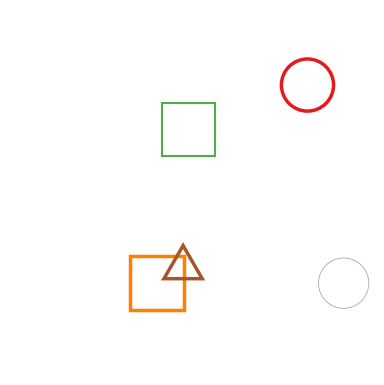[{"shape": "circle", "thickness": 2.5, "radius": 0.34, "center": [0.799, 0.779]}, {"shape": "square", "thickness": 1.5, "radius": 0.35, "center": [0.49, 0.664]}, {"shape": "square", "thickness": 2.5, "radius": 0.35, "center": [0.408, 0.265]}, {"shape": "triangle", "thickness": 2.5, "radius": 0.29, "center": [0.476, 0.305]}, {"shape": "circle", "thickness": 0.5, "radius": 0.33, "center": [0.893, 0.265]}]